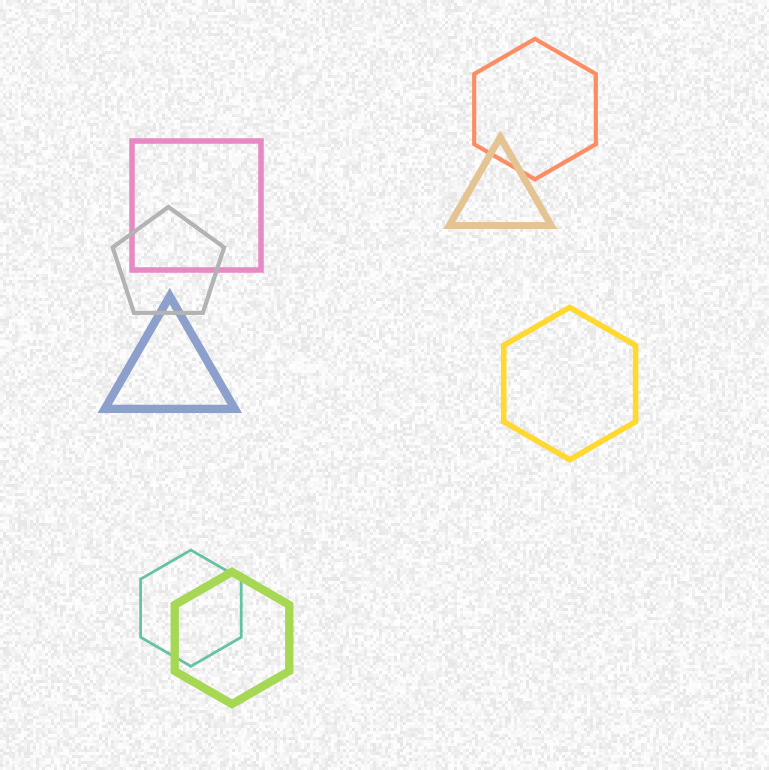[{"shape": "hexagon", "thickness": 1, "radius": 0.38, "center": [0.248, 0.21]}, {"shape": "hexagon", "thickness": 1.5, "radius": 0.46, "center": [0.695, 0.858]}, {"shape": "triangle", "thickness": 3, "radius": 0.49, "center": [0.221, 0.518]}, {"shape": "square", "thickness": 2, "radius": 0.42, "center": [0.255, 0.733]}, {"shape": "hexagon", "thickness": 3, "radius": 0.43, "center": [0.301, 0.171]}, {"shape": "hexagon", "thickness": 2, "radius": 0.49, "center": [0.74, 0.502]}, {"shape": "triangle", "thickness": 2.5, "radius": 0.38, "center": [0.65, 0.745]}, {"shape": "pentagon", "thickness": 1.5, "radius": 0.38, "center": [0.219, 0.655]}]